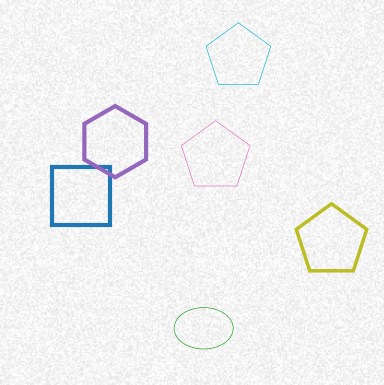[{"shape": "square", "thickness": 3, "radius": 0.38, "center": [0.21, 0.49]}, {"shape": "oval", "thickness": 0.5, "radius": 0.38, "center": [0.529, 0.147]}, {"shape": "hexagon", "thickness": 3, "radius": 0.46, "center": [0.299, 0.632]}, {"shape": "pentagon", "thickness": 0.5, "radius": 0.47, "center": [0.56, 0.593]}, {"shape": "pentagon", "thickness": 2.5, "radius": 0.48, "center": [0.861, 0.375]}, {"shape": "pentagon", "thickness": 0.5, "radius": 0.44, "center": [0.619, 0.852]}]